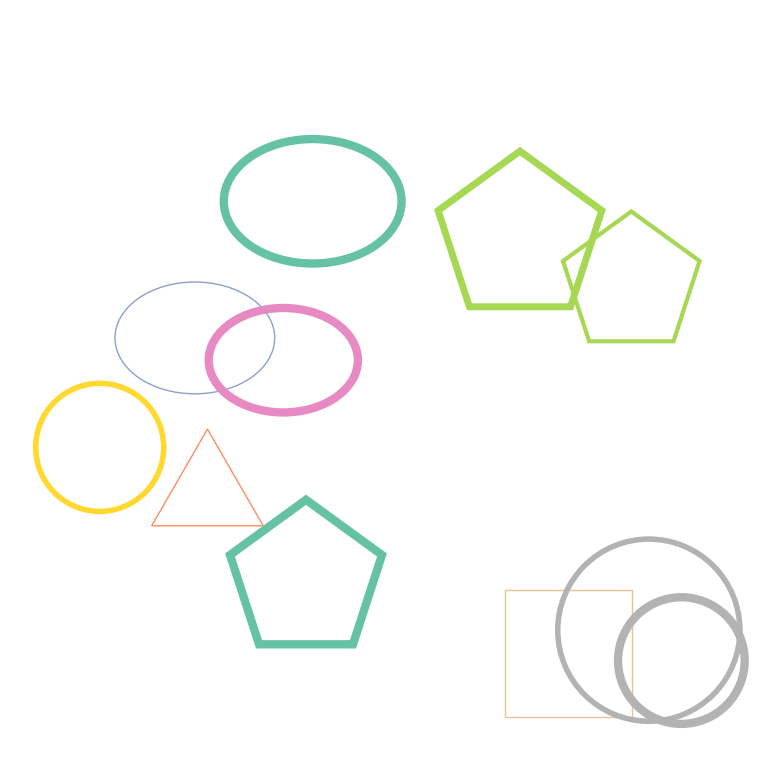[{"shape": "oval", "thickness": 3, "radius": 0.58, "center": [0.406, 0.739]}, {"shape": "pentagon", "thickness": 3, "radius": 0.52, "center": [0.397, 0.247]}, {"shape": "triangle", "thickness": 0.5, "radius": 0.42, "center": [0.269, 0.359]}, {"shape": "oval", "thickness": 0.5, "radius": 0.52, "center": [0.253, 0.561]}, {"shape": "oval", "thickness": 3, "radius": 0.48, "center": [0.368, 0.532]}, {"shape": "pentagon", "thickness": 1.5, "radius": 0.47, "center": [0.82, 0.632]}, {"shape": "pentagon", "thickness": 2.5, "radius": 0.56, "center": [0.675, 0.692]}, {"shape": "circle", "thickness": 2, "radius": 0.42, "center": [0.129, 0.419]}, {"shape": "square", "thickness": 0.5, "radius": 0.41, "center": [0.738, 0.151]}, {"shape": "circle", "thickness": 3, "radius": 0.41, "center": [0.885, 0.142]}, {"shape": "circle", "thickness": 2, "radius": 0.59, "center": [0.843, 0.182]}]